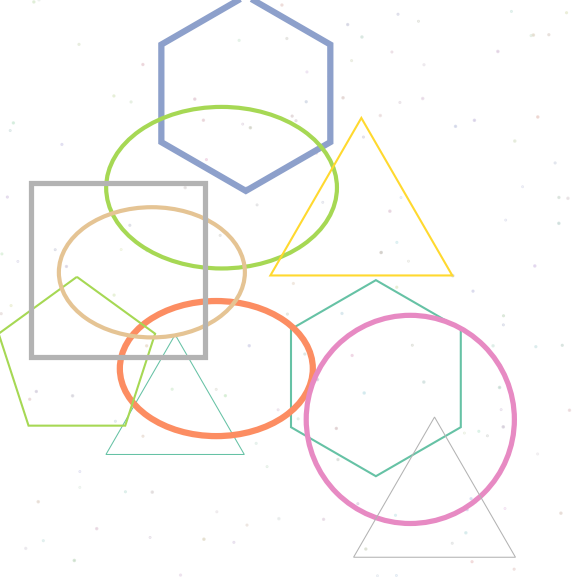[{"shape": "triangle", "thickness": 0.5, "radius": 0.69, "center": [0.303, 0.281]}, {"shape": "hexagon", "thickness": 1, "radius": 0.85, "center": [0.651, 0.344]}, {"shape": "oval", "thickness": 3, "radius": 0.84, "center": [0.375, 0.361]}, {"shape": "hexagon", "thickness": 3, "radius": 0.84, "center": [0.426, 0.838]}, {"shape": "circle", "thickness": 2.5, "radius": 0.9, "center": [0.71, 0.273]}, {"shape": "oval", "thickness": 2, "radius": 1.0, "center": [0.384, 0.674]}, {"shape": "pentagon", "thickness": 1, "radius": 0.71, "center": [0.133, 0.377]}, {"shape": "triangle", "thickness": 1, "radius": 0.91, "center": [0.626, 0.613]}, {"shape": "oval", "thickness": 2, "radius": 0.81, "center": [0.263, 0.528]}, {"shape": "square", "thickness": 2.5, "radius": 0.75, "center": [0.205, 0.532]}, {"shape": "triangle", "thickness": 0.5, "radius": 0.81, "center": [0.752, 0.115]}]